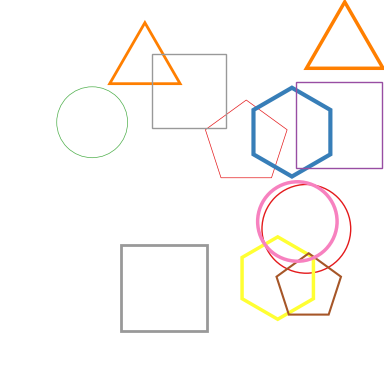[{"shape": "pentagon", "thickness": 0.5, "radius": 0.56, "center": [0.64, 0.629]}, {"shape": "circle", "thickness": 1, "radius": 0.58, "center": [0.796, 0.406]}, {"shape": "hexagon", "thickness": 3, "radius": 0.58, "center": [0.758, 0.657]}, {"shape": "circle", "thickness": 0.5, "radius": 0.46, "center": [0.239, 0.682]}, {"shape": "square", "thickness": 1, "radius": 0.56, "center": [0.88, 0.676]}, {"shape": "triangle", "thickness": 2.5, "radius": 0.57, "center": [0.895, 0.88]}, {"shape": "triangle", "thickness": 2, "radius": 0.53, "center": [0.376, 0.835]}, {"shape": "hexagon", "thickness": 2.5, "radius": 0.54, "center": [0.721, 0.278]}, {"shape": "pentagon", "thickness": 1.5, "radius": 0.44, "center": [0.802, 0.254]}, {"shape": "circle", "thickness": 2.5, "radius": 0.52, "center": [0.772, 0.425]}, {"shape": "square", "thickness": 2, "radius": 0.56, "center": [0.426, 0.251]}, {"shape": "square", "thickness": 1, "radius": 0.48, "center": [0.491, 0.764]}]